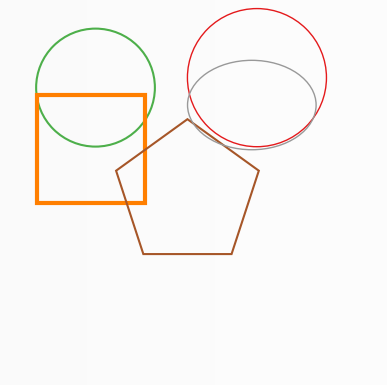[{"shape": "circle", "thickness": 1, "radius": 0.9, "center": [0.663, 0.798]}, {"shape": "circle", "thickness": 1.5, "radius": 0.77, "center": [0.246, 0.772]}, {"shape": "square", "thickness": 3, "radius": 0.7, "center": [0.234, 0.613]}, {"shape": "pentagon", "thickness": 1.5, "radius": 0.97, "center": [0.484, 0.497]}, {"shape": "oval", "thickness": 1, "radius": 0.83, "center": [0.65, 0.727]}]